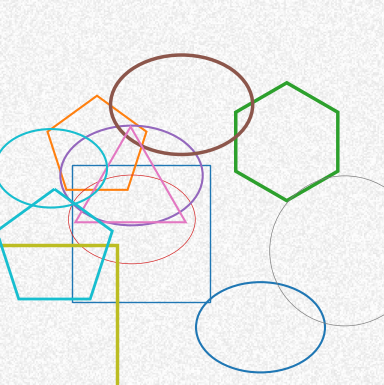[{"shape": "oval", "thickness": 1.5, "radius": 0.84, "center": [0.677, 0.15]}, {"shape": "square", "thickness": 1, "radius": 0.89, "center": [0.365, 0.393]}, {"shape": "pentagon", "thickness": 1.5, "radius": 0.68, "center": [0.252, 0.616]}, {"shape": "hexagon", "thickness": 2.5, "radius": 0.77, "center": [0.745, 0.632]}, {"shape": "oval", "thickness": 0.5, "radius": 0.82, "center": [0.343, 0.43]}, {"shape": "oval", "thickness": 1.5, "radius": 0.92, "center": [0.342, 0.544]}, {"shape": "oval", "thickness": 2.5, "radius": 0.92, "center": [0.472, 0.728]}, {"shape": "triangle", "thickness": 1.5, "radius": 0.83, "center": [0.339, 0.505]}, {"shape": "circle", "thickness": 0.5, "radius": 0.97, "center": [0.895, 0.348]}, {"shape": "square", "thickness": 2.5, "radius": 0.96, "center": [0.112, 0.171]}, {"shape": "pentagon", "thickness": 2, "radius": 0.79, "center": [0.142, 0.351]}, {"shape": "oval", "thickness": 1.5, "radius": 0.73, "center": [0.132, 0.563]}]